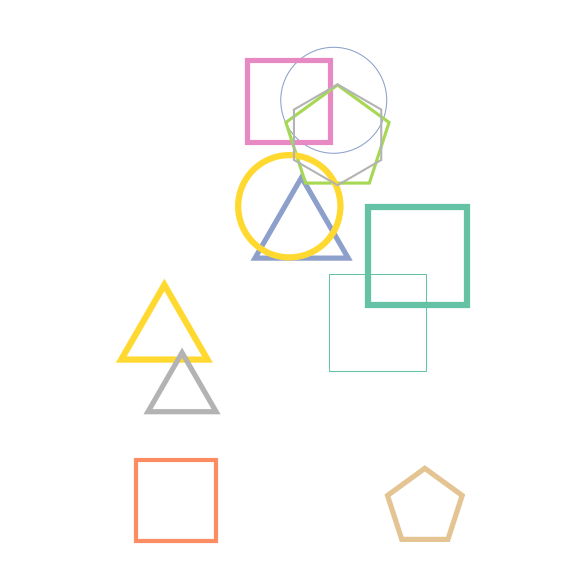[{"shape": "square", "thickness": 3, "radius": 0.43, "center": [0.723, 0.556]}, {"shape": "square", "thickness": 0.5, "radius": 0.42, "center": [0.654, 0.441]}, {"shape": "square", "thickness": 2, "radius": 0.35, "center": [0.304, 0.132]}, {"shape": "triangle", "thickness": 2.5, "radius": 0.47, "center": [0.522, 0.599]}, {"shape": "circle", "thickness": 0.5, "radius": 0.46, "center": [0.578, 0.825]}, {"shape": "square", "thickness": 2.5, "radius": 0.36, "center": [0.5, 0.824]}, {"shape": "pentagon", "thickness": 1.5, "radius": 0.47, "center": [0.584, 0.758]}, {"shape": "triangle", "thickness": 3, "radius": 0.43, "center": [0.285, 0.42]}, {"shape": "circle", "thickness": 3, "radius": 0.44, "center": [0.501, 0.642]}, {"shape": "pentagon", "thickness": 2.5, "radius": 0.34, "center": [0.736, 0.12]}, {"shape": "hexagon", "thickness": 1, "radius": 0.44, "center": [0.585, 0.766]}, {"shape": "triangle", "thickness": 2.5, "radius": 0.34, "center": [0.315, 0.32]}]